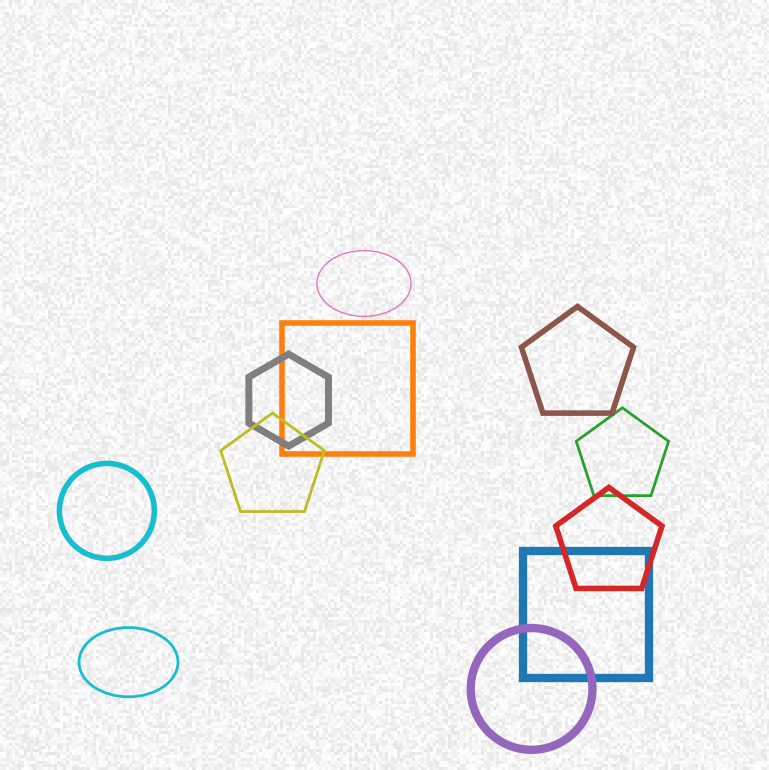[{"shape": "square", "thickness": 3, "radius": 0.41, "center": [0.761, 0.201]}, {"shape": "square", "thickness": 2, "radius": 0.43, "center": [0.452, 0.495]}, {"shape": "pentagon", "thickness": 1, "radius": 0.32, "center": [0.808, 0.407]}, {"shape": "pentagon", "thickness": 2, "radius": 0.36, "center": [0.791, 0.294]}, {"shape": "circle", "thickness": 3, "radius": 0.4, "center": [0.69, 0.105]}, {"shape": "pentagon", "thickness": 2, "radius": 0.38, "center": [0.75, 0.525]}, {"shape": "oval", "thickness": 0.5, "radius": 0.31, "center": [0.473, 0.632]}, {"shape": "hexagon", "thickness": 2.5, "radius": 0.3, "center": [0.375, 0.48]}, {"shape": "pentagon", "thickness": 1, "radius": 0.35, "center": [0.354, 0.393]}, {"shape": "circle", "thickness": 2, "radius": 0.31, "center": [0.139, 0.337]}, {"shape": "oval", "thickness": 1, "radius": 0.32, "center": [0.167, 0.14]}]